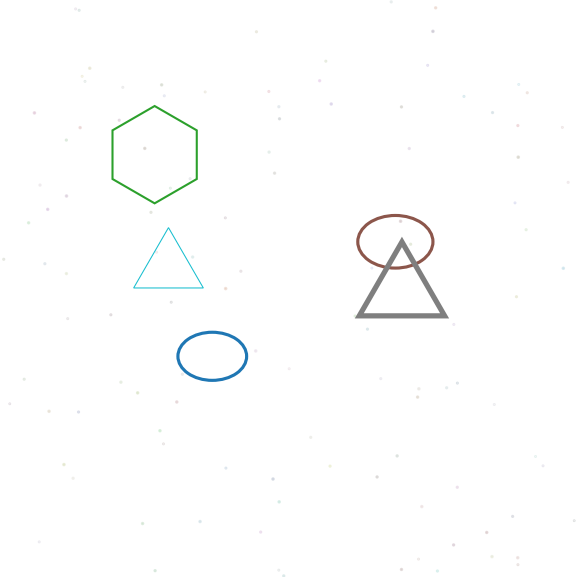[{"shape": "oval", "thickness": 1.5, "radius": 0.3, "center": [0.368, 0.382]}, {"shape": "hexagon", "thickness": 1, "radius": 0.42, "center": [0.268, 0.731]}, {"shape": "oval", "thickness": 1.5, "radius": 0.33, "center": [0.685, 0.58]}, {"shape": "triangle", "thickness": 2.5, "radius": 0.43, "center": [0.696, 0.495]}, {"shape": "triangle", "thickness": 0.5, "radius": 0.35, "center": [0.292, 0.535]}]